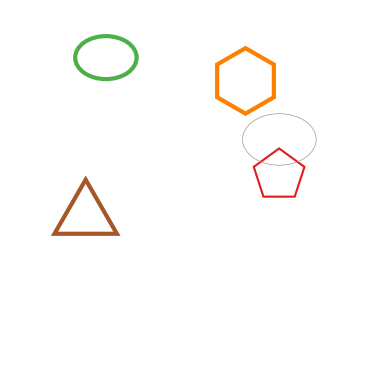[{"shape": "pentagon", "thickness": 1.5, "radius": 0.35, "center": [0.725, 0.545]}, {"shape": "oval", "thickness": 3, "radius": 0.4, "center": [0.275, 0.85]}, {"shape": "hexagon", "thickness": 3, "radius": 0.43, "center": [0.638, 0.79]}, {"shape": "triangle", "thickness": 3, "radius": 0.47, "center": [0.222, 0.44]}, {"shape": "oval", "thickness": 0.5, "radius": 0.48, "center": [0.725, 0.638]}]